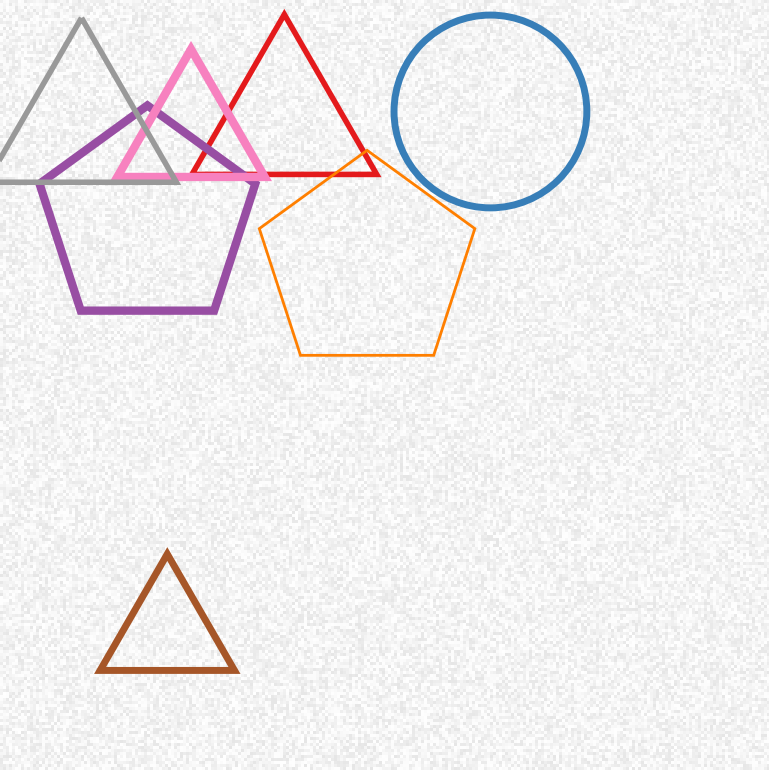[{"shape": "triangle", "thickness": 2, "radius": 0.69, "center": [0.369, 0.843]}, {"shape": "circle", "thickness": 2.5, "radius": 0.63, "center": [0.637, 0.855]}, {"shape": "pentagon", "thickness": 3, "radius": 0.74, "center": [0.191, 0.716]}, {"shape": "pentagon", "thickness": 1, "radius": 0.74, "center": [0.477, 0.658]}, {"shape": "triangle", "thickness": 2.5, "radius": 0.5, "center": [0.217, 0.18]}, {"shape": "triangle", "thickness": 3, "radius": 0.55, "center": [0.248, 0.825]}, {"shape": "triangle", "thickness": 2, "radius": 0.71, "center": [0.106, 0.834]}]